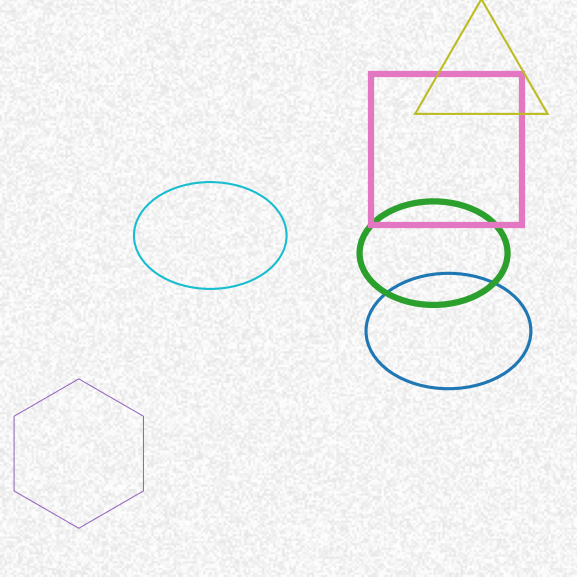[{"shape": "oval", "thickness": 1.5, "radius": 0.71, "center": [0.777, 0.426]}, {"shape": "oval", "thickness": 3, "radius": 0.64, "center": [0.751, 0.561]}, {"shape": "hexagon", "thickness": 0.5, "radius": 0.65, "center": [0.136, 0.214]}, {"shape": "square", "thickness": 3, "radius": 0.65, "center": [0.774, 0.741]}, {"shape": "triangle", "thickness": 1, "radius": 0.66, "center": [0.834, 0.868]}, {"shape": "oval", "thickness": 1, "radius": 0.66, "center": [0.364, 0.591]}]